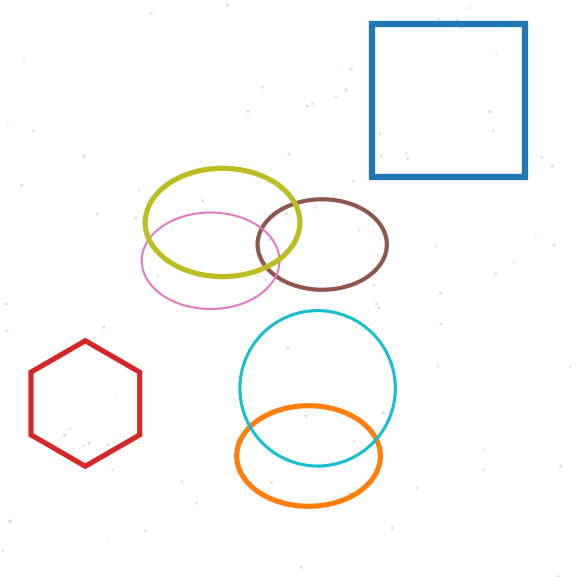[{"shape": "square", "thickness": 3, "radius": 0.66, "center": [0.777, 0.825]}, {"shape": "oval", "thickness": 2.5, "radius": 0.62, "center": [0.534, 0.21]}, {"shape": "hexagon", "thickness": 2.5, "radius": 0.54, "center": [0.148, 0.3]}, {"shape": "oval", "thickness": 2, "radius": 0.56, "center": [0.558, 0.576]}, {"shape": "oval", "thickness": 1, "radius": 0.6, "center": [0.365, 0.548]}, {"shape": "oval", "thickness": 2.5, "radius": 0.67, "center": [0.385, 0.614]}, {"shape": "circle", "thickness": 1.5, "radius": 0.67, "center": [0.55, 0.327]}]